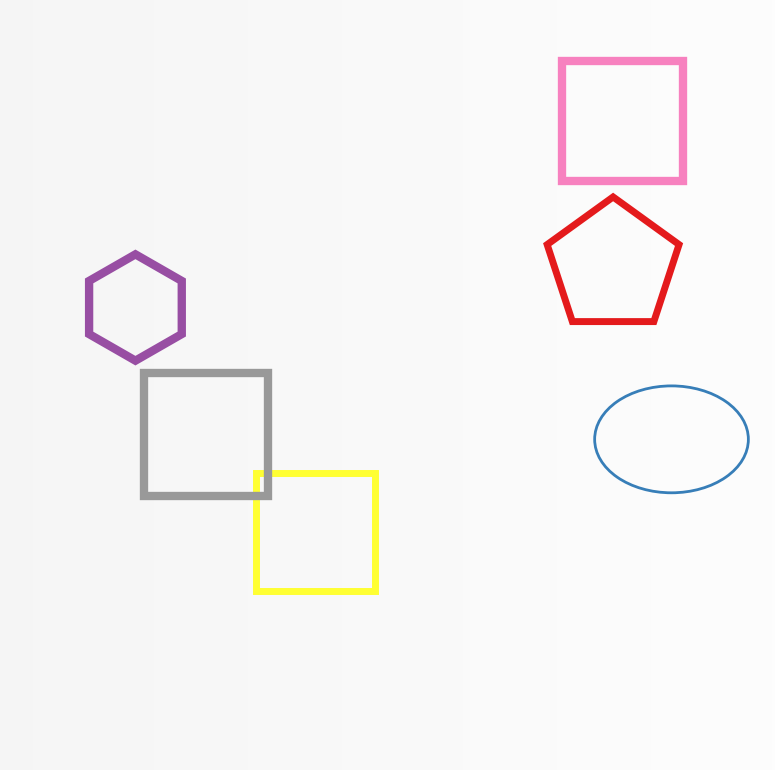[{"shape": "pentagon", "thickness": 2.5, "radius": 0.45, "center": [0.791, 0.655]}, {"shape": "oval", "thickness": 1, "radius": 0.5, "center": [0.866, 0.429]}, {"shape": "hexagon", "thickness": 3, "radius": 0.35, "center": [0.175, 0.601]}, {"shape": "square", "thickness": 2.5, "radius": 0.38, "center": [0.407, 0.309]}, {"shape": "square", "thickness": 3, "radius": 0.39, "center": [0.803, 0.843]}, {"shape": "square", "thickness": 3, "radius": 0.4, "center": [0.265, 0.436]}]